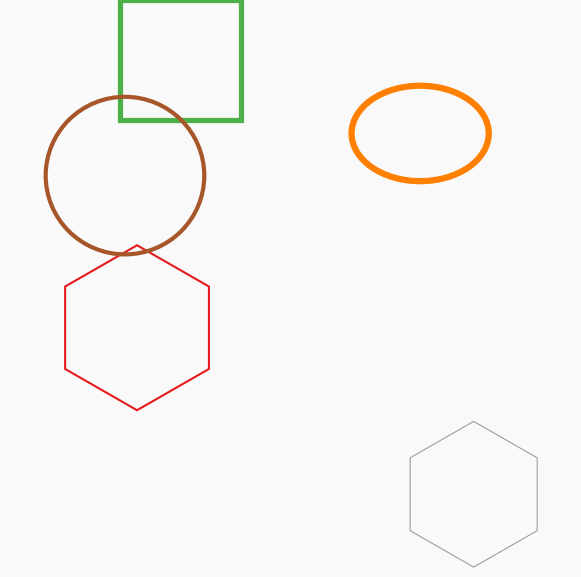[{"shape": "hexagon", "thickness": 1, "radius": 0.71, "center": [0.236, 0.432]}, {"shape": "square", "thickness": 2.5, "radius": 0.52, "center": [0.31, 0.895]}, {"shape": "oval", "thickness": 3, "radius": 0.59, "center": [0.723, 0.768]}, {"shape": "circle", "thickness": 2, "radius": 0.68, "center": [0.215, 0.695]}, {"shape": "hexagon", "thickness": 0.5, "radius": 0.63, "center": [0.815, 0.143]}]